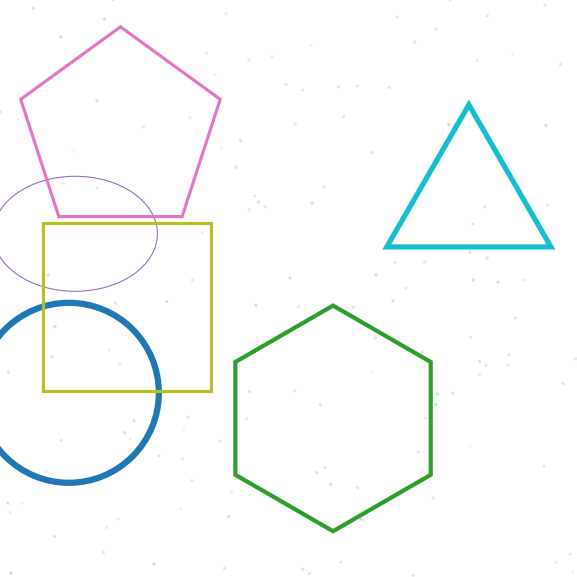[{"shape": "circle", "thickness": 3, "radius": 0.78, "center": [0.119, 0.319]}, {"shape": "hexagon", "thickness": 2, "radius": 0.98, "center": [0.577, 0.275]}, {"shape": "oval", "thickness": 0.5, "radius": 0.71, "center": [0.13, 0.594]}, {"shape": "pentagon", "thickness": 1.5, "radius": 0.91, "center": [0.209, 0.771]}, {"shape": "square", "thickness": 1.5, "radius": 0.73, "center": [0.22, 0.467]}, {"shape": "triangle", "thickness": 2.5, "radius": 0.82, "center": [0.812, 0.654]}]